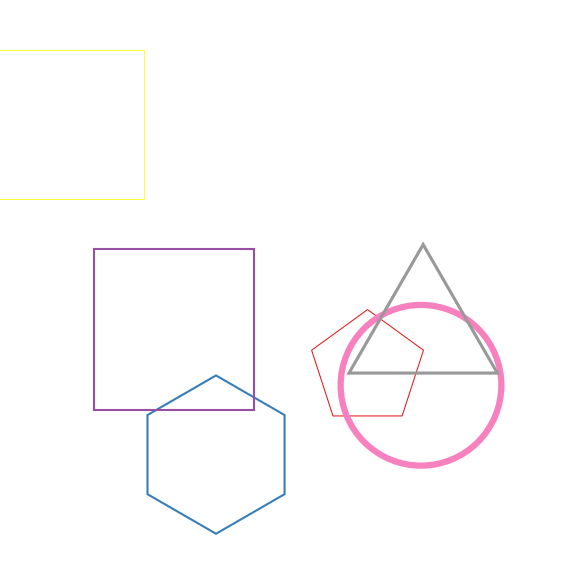[{"shape": "pentagon", "thickness": 0.5, "radius": 0.51, "center": [0.636, 0.361]}, {"shape": "hexagon", "thickness": 1, "radius": 0.69, "center": [0.374, 0.212]}, {"shape": "square", "thickness": 1, "radius": 0.69, "center": [0.301, 0.428]}, {"shape": "square", "thickness": 0.5, "radius": 0.65, "center": [0.119, 0.784]}, {"shape": "circle", "thickness": 3, "radius": 0.7, "center": [0.729, 0.332]}, {"shape": "triangle", "thickness": 1.5, "radius": 0.74, "center": [0.733, 0.427]}]